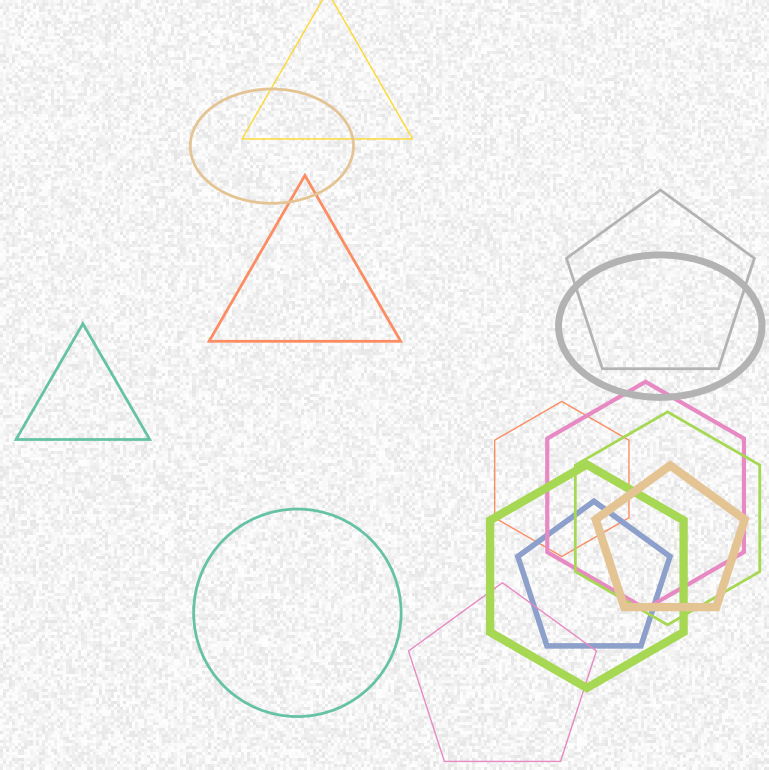[{"shape": "triangle", "thickness": 1, "radius": 0.5, "center": [0.108, 0.479]}, {"shape": "circle", "thickness": 1, "radius": 0.67, "center": [0.386, 0.204]}, {"shape": "triangle", "thickness": 1, "radius": 0.72, "center": [0.396, 0.629]}, {"shape": "hexagon", "thickness": 0.5, "radius": 0.5, "center": [0.73, 0.378]}, {"shape": "pentagon", "thickness": 2, "radius": 0.52, "center": [0.771, 0.245]}, {"shape": "hexagon", "thickness": 1.5, "radius": 0.74, "center": [0.838, 0.357]}, {"shape": "pentagon", "thickness": 0.5, "radius": 0.64, "center": [0.653, 0.115]}, {"shape": "hexagon", "thickness": 1, "radius": 0.69, "center": [0.867, 0.327]}, {"shape": "hexagon", "thickness": 3, "radius": 0.73, "center": [0.762, 0.252]}, {"shape": "triangle", "thickness": 0.5, "radius": 0.64, "center": [0.425, 0.883]}, {"shape": "pentagon", "thickness": 3, "radius": 0.51, "center": [0.87, 0.294]}, {"shape": "oval", "thickness": 1, "radius": 0.53, "center": [0.353, 0.81]}, {"shape": "oval", "thickness": 2.5, "radius": 0.66, "center": [0.857, 0.576]}, {"shape": "pentagon", "thickness": 1, "radius": 0.64, "center": [0.858, 0.625]}]